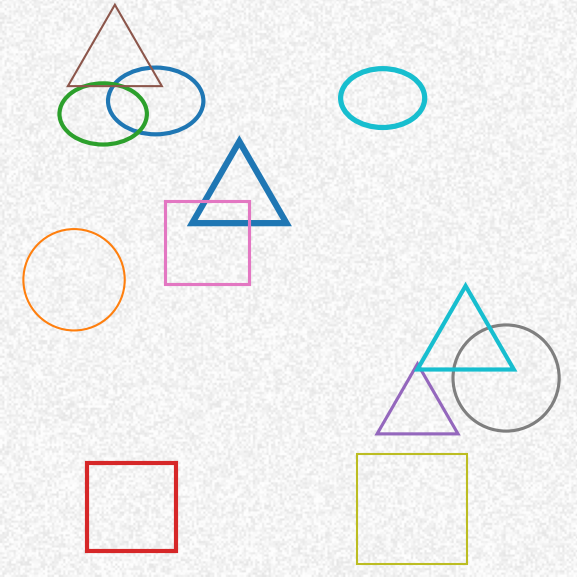[{"shape": "oval", "thickness": 2, "radius": 0.41, "center": [0.27, 0.824]}, {"shape": "triangle", "thickness": 3, "radius": 0.47, "center": [0.414, 0.66]}, {"shape": "circle", "thickness": 1, "radius": 0.44, "center": [0.128, 0.515]}, {"shape": "oval", "thickness": 2, "radius": 0.38, "center": [0.179, 0.802]}, {"shape": "square", "thickness": 2, "radius": 0.38, "center": [0.228, 0.122]}, {"shape": "triangle", "thickness": 1.5, "radius": 0.4, "center": [0.723, 0.288]}, {"shape": "triangle", "thickness": 1, "radius": 0.47, "center": [0.199, 0.897]}, {"shape": "square", "thickness": 1.5, "radius": 0.36, "center": [0.359, 0.579]}, {"shape": "circle", "thickness": 1.5, "radius": 0.46, "center": [0.876, 0.345]}, {"shape": "square", "thickness": 1, "radius": 0.47, "center": [0.713, 0.117]}, {"shape": "oval", "thickness": 2.5, "radius": 0.36, "center": [0.663, 0.829]}, {"shape": "triangle", "thickness": 2, "radius": 0.48, "center": [0.806, 0.408]}]